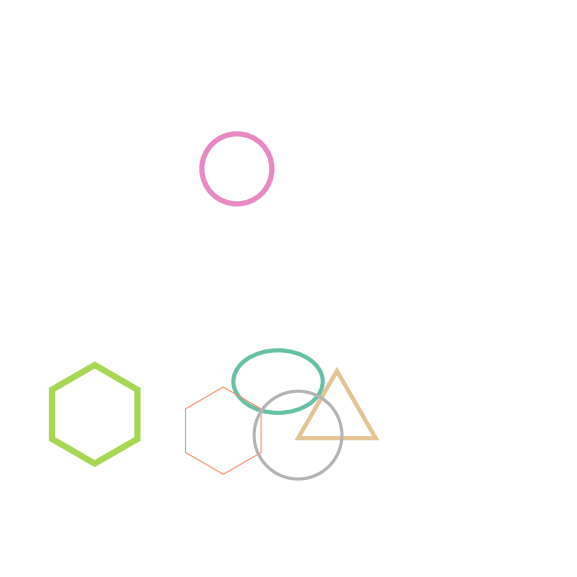[{"shape": "oval", "thickness": 2, "radius": 0.39, "center": [0.481, 0.338]}, {"shape": "hexagon", "thickness": 0.5, "radius": 0.38, "center": [0.387, 0.253]}, {"shape": "circle", "thickness": 2.5, "radius": 0.3, "center": [0.41, 0.707]}, {"shape": "hexagon", "thickness": 3, "radius": 0.43, "center": [0.164, 0.282]}, {"shape": "triangle", "thickness": 2, "radius": 0.39, "center": [0.583, 0.279]}, {"shape": "circle", "thickness": 1.5, "radius": 0.38, "center": [0.516, 0.246]}]